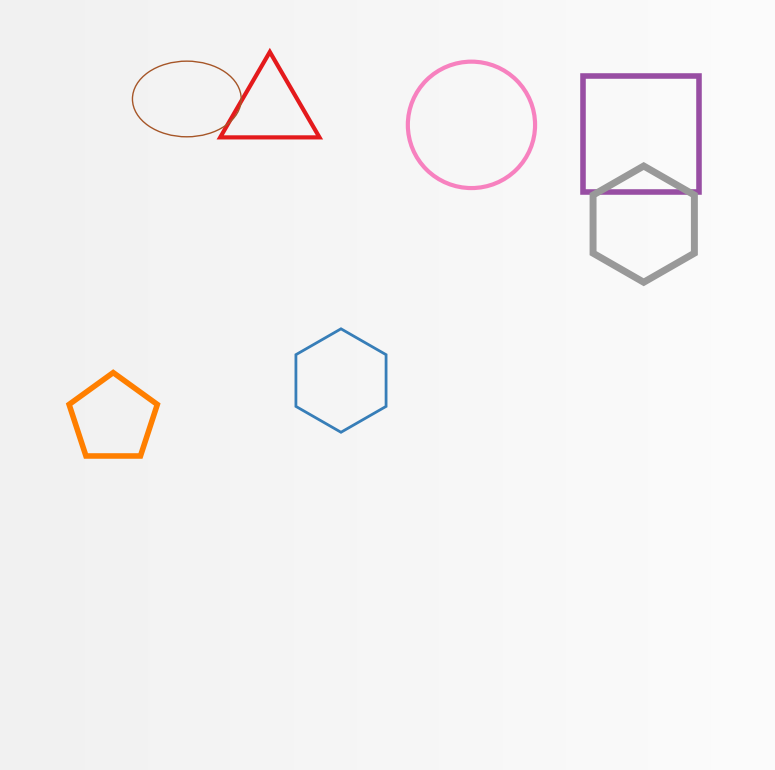[{"shape": "triangle", "thickness": 1.5, "radius": 0.37, "center": [0.348, 0.859]}, {"shape": "hexagon", "thickness": 1, "radius": 0.34, "center": [0.44, 0.506]}, {"shape": "square", "thickness": 2, "radius": 0.38, "center": [0.827, 0.826]}, {"shape": "pentagon", "thickness": 2, "radius": 0.3, "center": [0.146, 0.456]}, {"shape": "oval", "thickness": 0.5, "radius": 0.35, "center": [0.241, 0.871]}, {"shape": "circle", "thickness": 1.5, "radius": 0.41, "center": [0.608, 0.838]}, {"shape": "hexagon", "thickness": 2.5, "radius": 0.38, "center": [0.831, 0.709]}]